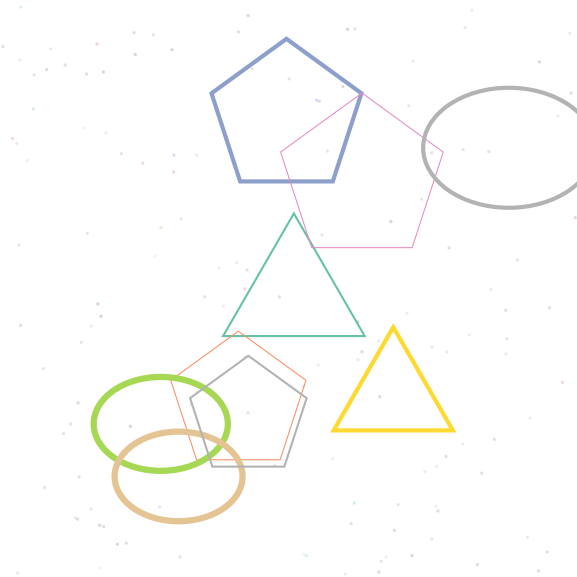[{"shape": "triangle", "thickness": 1, "radius": 0.71, "center": [0.509, 0.488]}, {"shape": "pentagon", "thickness": 0.5, "radius": 0.62, "center": [0.413, 0.303]}, {"shape": "pentagon", "thickness": 2, "radius": 0.68, "center": [0.496, 0.795]}, {"shape": "pentagon", "thickness": 0.5, "radius": 0.74, "center": [0.627, 0.69]}, {"shape": "oval", "thickness": 3, "radius": 0.58, "center": [0.278, 0.265]}, {"shape": "triangle", "thickness": 2, "radius": 0.6, "center": [0.681, 0.313]}, {"shape": "oval", "thickness": 3, "radius": 0.55, "center": [0.309, 0.174]}, {"shape": "oval", "thickness": 2, "radius": 0.74, "center": [0.881, 0.743]}, {"shape": "pentagon", "thickness": 1, "radius": 0.53, "center": [0.43, 0.277]}]